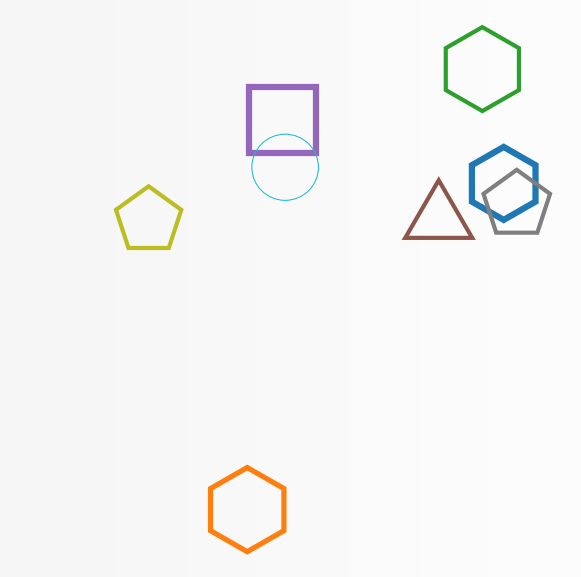[{"shape": "hexagon", "thickness": 3, "radius": 0.32, "center": [0.867, 0.682]}, {"shape": "hexagon", "thickness": 2.5, "radius": 0.36, "center": [0.425, 0.117]}, {"shape": "hexagon", "thickness": 2, "radius": 0.36, "center": [0.83, 0.879]}, {"shape": "square", "thickness": 3, "radius": 0.29, "center": [0.486, 0.791]}, {"shape": "triangle", "thickness": 2, "radius": 0.33, "center": [0.755, 0.621]}, {"shape": "pentagon", "thickness": 2, "radius": 0.3, "center": [0.889, 0.645]}, {"shape": "pentagon", "thickness": 2, "radius": 0.3, "center": [0.256, 0.618]}, {"shape": "circle", "thickness": 0.5, "radius": 0.29, "center": [0.491, 0.709]}]